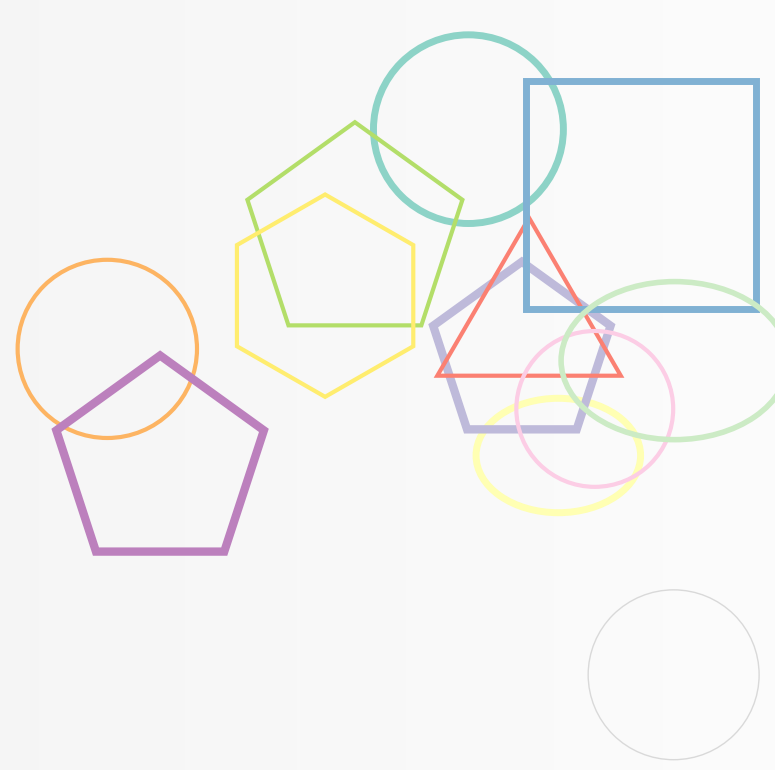[{"shape": "circle", "thickness": 2.5, "radius": 0.61, "center": [0.604, 0.832]}, {"shape": "oval", "thickness": 2.5, "radius": 0.53, "center": [0.72, 0.408]}, {"shape": "pentagon", "thickness": 3, "radius": 0.6, "center": [0.673, 0.54]}, {"shape": "triangle", "thickness": 1.5, "radius": 0.68, "center": [0.683, 0.58]}, {"shape": "square", "thickness": 2.5, "radius": 0.74, "center": [0.827, 0.747]}, {"shape": "circle", "thickness": 1.5, "radius": 0.58, "center": [0.138, 0.547]}, {"shape": "pentagon", "thickness": 1.5, "radius": 0.73, "center": [0.458, 0.695]}, {"shape": "circle", "thickness": 1.5, "radius": 0.51, "center": [0.767, 0.469]}, {"shape": "circle", "thickness": 0.5, "radius": 0.55, "center": [0.869, 0.124]}, {"shape": "pentagon", "thickness": 3, "radius": 0.7, "center": [0.207, 0.398]}, {"shape": "oval", "thickness": 2, "radius": 0.73, "center": [0.871, 0.532]}, {"shape": "hexagon", "thickness": 1.5, "radius": 0.66, "center": [0.419, 0.616]}]